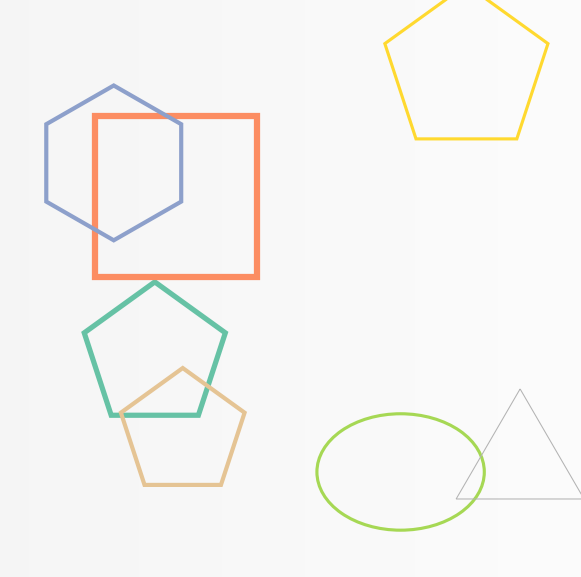[{"shape": "pentagon", "thickness": 2.5, "radius": 0.64, "center": [0.266, 0.383]}, {"shape": "square", "thickness": 3, "radius": 0.7, "center": [0.303, 0.659]}, {"shape": "hexagon", "thickness": 2, "radius": 0.67, "center": [0.196, 0.717]}, {"shape": "oval", "thickness": 1.5, "radius": 0.72, "center": [0.689, 0.182]}, {"shape": "pentagon", "thickness": 1.5, "radius": 0.74, "center": [0.802, 0.878]}, {"shape": "pentagon", "thickness": 2, "radius": 0.56, "center": [0.314, 0.25]}, {"shape": "triangle", "thickness": 0.5, "radius": 0.64, "center": [0.895, 0.199]}]